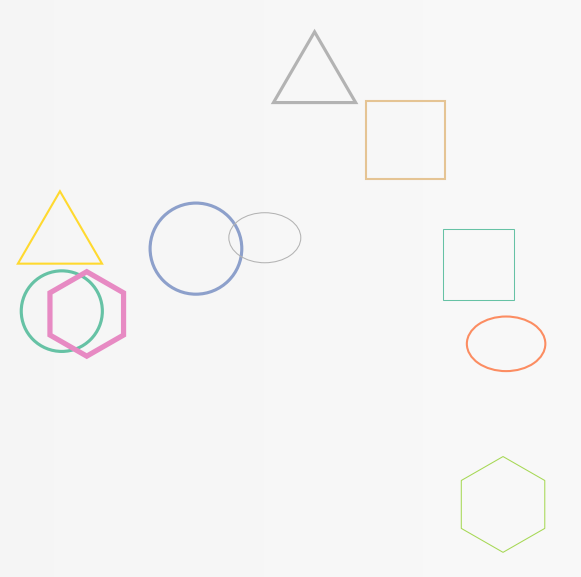[{"shape": "circle", "thickness": 1.5, "radius": 0.35, "center": [0.106, 0.46]}, {"shape": "square", "thickness": 0.5, "radius": 0.31, "center": [0.823, 0.541]}, {"shape": "oval", "thickness": 1, "radius": 0.34, "center": [0.871, 0.404]}, {"shape": "circle", "thickness": 1.5, "radius": 0.39, "center": [0.337, 0.569]}, {"shape": "hexagon", "thickness": 2.5, "radius": 0.37, "center": [0.149, 0.456]}, {"shape": "hexagon", "thickness": 0.5, "radius": 0.41, "center": [0.865, 0.126]}, {"shape": "triangle", "thickness": 1, "radius": 0.42, "center": [0.103, 0.584]}, {"shape": "square", "thickness": 1, "radius": 0.34, "center": [0.698, 0.756]}, {"shape": "oval", "thickness": 0.5, "radius": 0.31, "center": [0.456, 0.587]}, {"shape": "triangle", "thickness": 1.5, "radius": 0.41, "center": [0.541, 0.862]}]